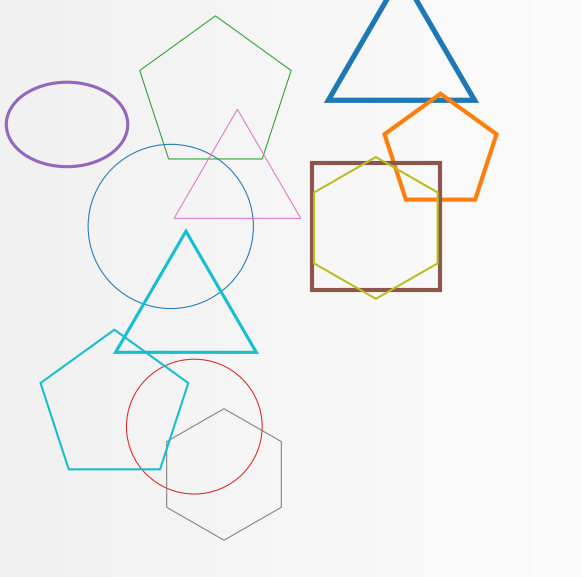[{"shape": "triangle", "thickness": 2.5, "radius": 0.73, "center": [0.691, 0.898]}, {"shape": "circle", "thickness": 0.5, "radius": 0.71, "center": [0.294, 0.607]}, {"shape": "pentagon", "thickness": 2, "radius": 0.51, "center": [0.758, 0.735]}, {"shape": "pentagon", "thickness": 0.5, "radius": 0.68, "center": [0.371, 0.835]}, {"shape": "circle", "thickness": 0.5, "radius": 0.58, "center": [0.334, 0.26]}, {"shape": "oval", "thickness": 1.5, "radius": 0.52, "center": [0.115, 0.784]}, {"shape": "square", "thickness": 2, "radius": 0.55, "center": [0.647, 0.607]}, {"shape": "triangle", "thickness": 0.5, "radius": 0.63, "center": [0.408, 0.684]}, {"shape": "hexagon", "thickness": 0.5, "radius": 0.57, "center": [0.385, 0.178]}, {"shape": "hexagon", "thickness": 1, "radius": 0.61, "center": [0.647, 0.604]}, {"shape": "pentagon", "thickness": 1, "radius": 0.67, "center": [0.197, 0.295]}, {"shape": "triangle", "thickness": 1.5, "radius": 0.7, "center": [0.32, 0.459]}]